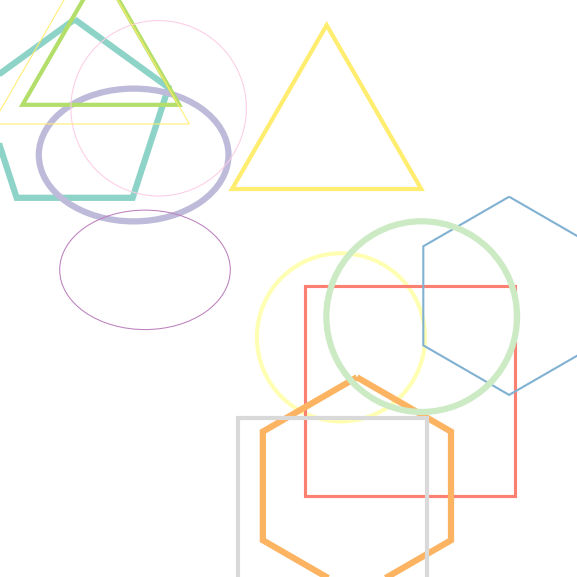[{"shape": "pentagon", "thickness": 3, "radius": 0.85, "center": [0.129, 0.795]}, {"shape": "circle", "thickness": 2, "radius": 0.73, "center": [0.59, 0.415]}, {"shape": "oval", "thickness": 3, "radius": 0.82, "center": [0.231, 0.731]}, {"shape": "square", "thickness": 1.5, "radius": 0.91, "center": [0.709, 0.323]}, {"shape": "hexagon", "thickness": 1, "radius": 0.86, "center": [0.882, 0.487]}, {"shape": "hexagon", "thickness": 3, "radius": 0.94, "center": [0.618, 0.158]}, {"shape": "triangle", "thickness": 2, "radius": 0.78, "center": [0.175, 0.896]}, {"shape": "circle", "thickness": 0.5, "radius": 0.76, "center": [0.275, 0.812]}, {"shape": "square", "thickness": 2, "radius": 0.82, "center": [0.575, 0.111]}, {"shape": "oval", "thickness": 0.5, "radius": 0.74, "center": [0.251, 0.532]}, {"shape": "circle", "thickness": 3, "radius": 0.83, "center": [0.73, 0.451]}, {"shape": "triangle", "thickness": 2, "radius": 0.95, "center": [0.566, 0.766]}, {"shape": "triangle", "thickness": 0.5, "radius": 0.98, "center": [0.157, 0.883]}]